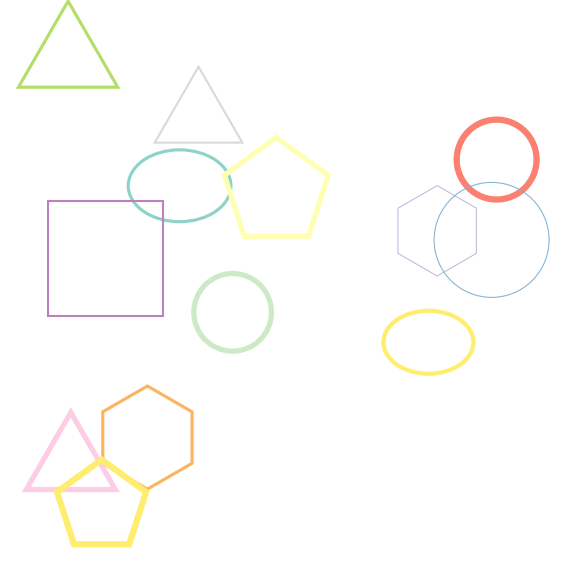[{"shape": "oval", "thickness": 1.5, "radius": 0.44, "center": [0.311, 0.677]}, {"shape": "pentagon", "thickness": 2.5, "radius": 0.47, "center": [0.478, 0.666]}, {"shape": "hexagon", "thickness": 0.5, "radius": 0.39, "center": [0.757, 0.599]}, {"shape": "circle", "thickness": 3, "radius": 0.35, "center": [0.86, 0.723]}, {"shape": "circle", "thickness": 0.5, "radius": 0.5, "center": [0.851, 0.584]}, {"shape": "hexagon", "thickness": 1.5, "radius": 0.45, "center": [0.255, 0.241]}, {"shape": "triangle", "thickness": 1.5, "radius": 0.5, "center": [0.118, 0.898]}, {"shape": "triangle", "thickness": 2.5, "radius": 0.45, "center": [0.123, 0.196]}, {"shape": "triangle", "thickness": 1, "radius": 0.44, "center": [0.344, 0.796]}, {"shape": "square", "thickness": 1, "radius": 0.5, "center": [0.183, 0.552]}, {"shape": "circle", "thickness": 2.5, "radius": 0.34, "center": [0.403, 0.458]}, {"shape": "pentagon", "thickness": 3, "radius": 0.41, "center": [0.176, 0.122]}, {"shape": "oval", "thickness": 2, "radius": 0.39, "center": [0.742, 0.407]}]